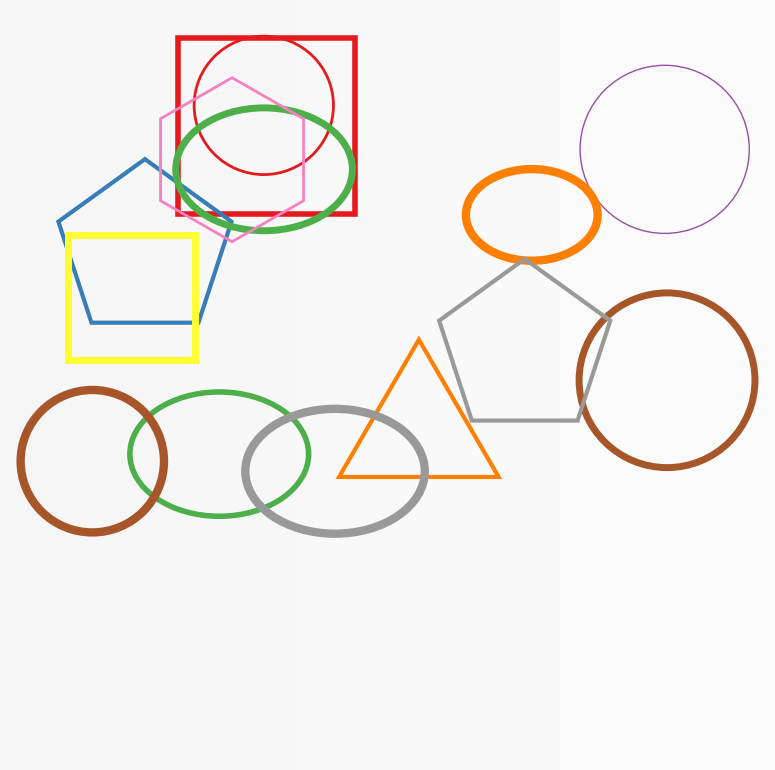[{"shape": "square", "thickness": 2, "radius": 0.57, "center": [0.344, 0.837]}, {"shape": "circle", "thickness": 1, "radius": 0.45, "center": [0.34, 0.863]}, {"shape": "pentagon", "thickness": 1.5, "radius": 0.59, "center": [0.187, 0.676]}, {"shape": "oval", "thickness": 2.5, "radius": 0.57, "center": [0.341, 0.78]}, {"shape": "oval", "thickness": 2, "radius": 0.58, "center": [0.283, 0.41]}, {"shape": "circle", "thickness": 0.5, "radius": 0.55, "center": [0.858, 0.806]}, {"shape": "triangle", "thickness": 1.5, "radius": 0.59, "center": [0.54, 0.44]}, {"shape": "oval", "thickness": 3, "radius": 0.42, "center": [0.686, 0.721]}, {"shape": "square", "thickness": 2.5, "radius": 0.41, "center": [0.17, 0.614]}, {"shape": "circle", "thickness": 2.5, "radius": 0.57, "center": [0.861, 0.506]}, {"shape": "circle", "thickness": 3, "radius": 0.46, "center": [0.119, 0.401]}, {"shape": "hexagon", "thickness": 1, "radius": 0.53, "center": [0.299, 0.793]}, {"shape": "pentagon", "thickness": 1.5, "radius": 0.58, "center": [0.677, 0.548]}, {"shape": "oval", "thickness": 3, "radius": 0.58, "center": [0.432, 0.388]}]